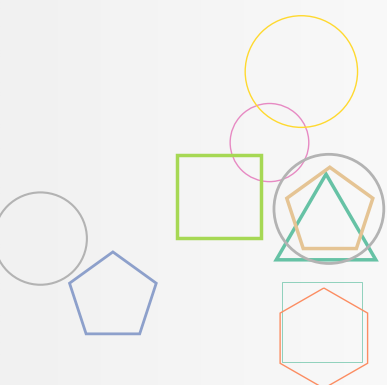[{"shape": "square", "thickness": 0.5, "radius": 0.52, "center": [0.832, 0.163]}, {"shape": "triangle", "thickness": 2.5, "radius": 0.74, "center": [0.841, 0.399]}, {"shape": "hexagon", "thickness": 1, "radius": 0.65, "center": [0.836, 0.122]}, {"shape": "pentagon", "thickness": 2, "radius": 0.59, "center": [0.291, 0.228]}, {"shape": "circle", "thickness": 1, "radius": 0.51, "center": [0.695, 0.63]}, {"shape": "square", "thickness": 2.5, "radius": 0.54, "center": [0.566, 0.489]}, {"shape": "circle", "thickness": 1, "radius": 0.72, "center": [0.778, 0.814]}, {"shape": "pentagon", "thickness": 2.5, "radius": 0.58, "center": [0.851, 0.449]}, {"shape": "circle", "thickness": 2, "radius": 0.71, "center": [0.849, 0.457]}, {"shape": "circle", "thickness": 1.5, "radius": 0.6, "center": [0.104, 0.38]}]